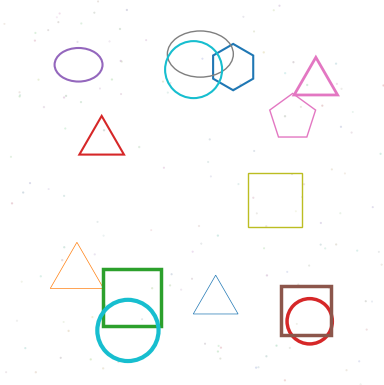[{"shape": "triangle", "thickness": 0.5, "radius": 0.34, "center": [0.56, 0.218]}, {"shape": "hexagon", "thickness": 1.5, "radius": 0.3, "center": [0.606, 0.826]}, {"shape": "triangle", "thickness": 0.5, "radius": 0.4, "center": [0.2, 0.291]}, {"shape": "square", "thickness": 2.5, "radius": 0.37, "center": [0.344, 0.227]}, {"shape": "circle", "thickness": 2.5, "radius": 0.29, "center": [0.804, 0.165]}, {"shape": "triangle", "thickness": 1.5, "radius": 0.33, "center": [0.264, 0.632]}, {"shape": "oval", "thickness": 1.5, "radius": 0.31, "center": [0.204, 0.832]}, {"shape": "square", "thickness": 2.5, "radius": 0.32, "center": [0.795, 0.193]}, {"shape": "pentagon", "thickness": 1, "radius": 0.31, "center": [0.76, 0.695]}, {"shape": "triangle", "thickness": 2, "radius": 0.33, "center": [0.82, 0.786]}, {"shape": "oval", "thickness": 1, "radius": 0.43, "center": [0.52, 0.86]}, {"shape": "square", "thickness": 1, "radius": 0.35, "center": [0.713, 0.481]}, {"shape": "circle", "thickness": 3, "radius": 0.4, "center": [0.332, 0.142]}, {"shape": "circle", "thickness": 1.5, "radius": 0.37, "center": [0.503, 0.819]}]